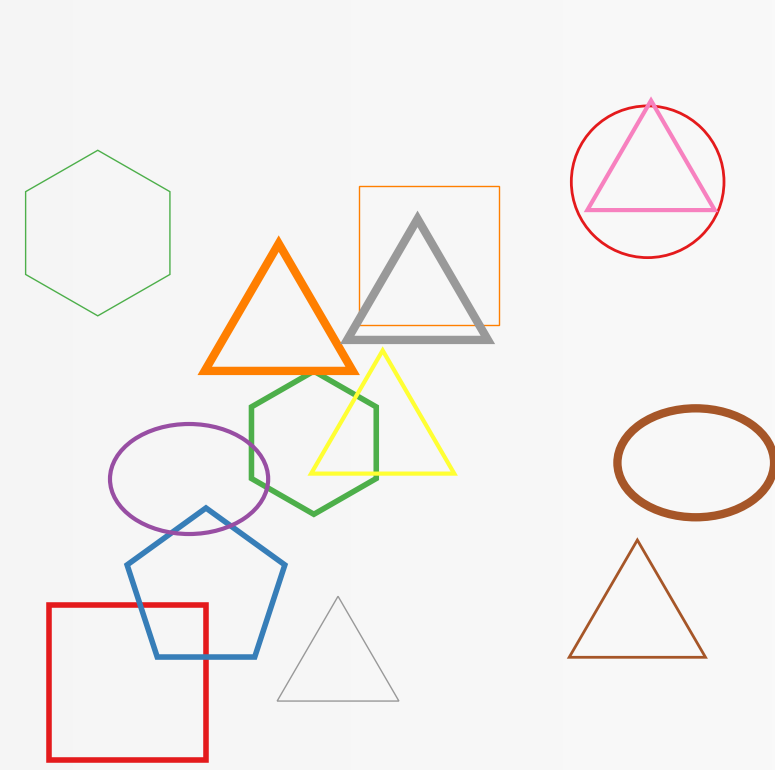[{"shape": "circle", "thickness": 1, "radius": 0.49, "center": [0.836, 0.764]}, {"shape": "square", "thickness": 2, "radius": 0.5, "center": [0.164, 0.114]}, {"shape": "pentagon", "thickness": 2, "radius": 0.53, "center": [0.266, 0.233]}, {"shape": "hexagon", "thickness": 0.5, "radius": 0.54, "center": [0.126, 0.697]}, {"shape": "hexagon", "thickness": 2, "radius": 0.46, "center": [0.405, 0.425]}, {"shape": "oval", "thickness": 1.5, "radius": 0.51, "center": [0.244, 0.378]}, {"shape": "square", "thickness": 0.5, "radius": 0.45, "center": [0.553, 0.668]}, {"shape": "triangle", "thickness": 3, "radius": 0.55, "center": [0.36, 0.573]}, {"shape": "triangle", "thickness": 1.5, "radius": 0.53, "center": [0.494, 0.438]}, {"shape": "oval", "thickness": 3, "radius": 0.51, "center": [0.898, 0.399]}, {"shape": "triangle", "thickness": 1, "radius": 0.51, "center": [0.822, 0.197]}, {"shape": "triangle", "thickness": 1.5, "radius": 0.47, "center": [0.84, 0.775]}, {"shape": "triangle", "thickness": 0.5, "radius": 0.45, "center": [0.436, 0.135]}, {"shape": "triangle", "thickness": 3, "radius": 0.52, "center": [0.539, 0.611]}]